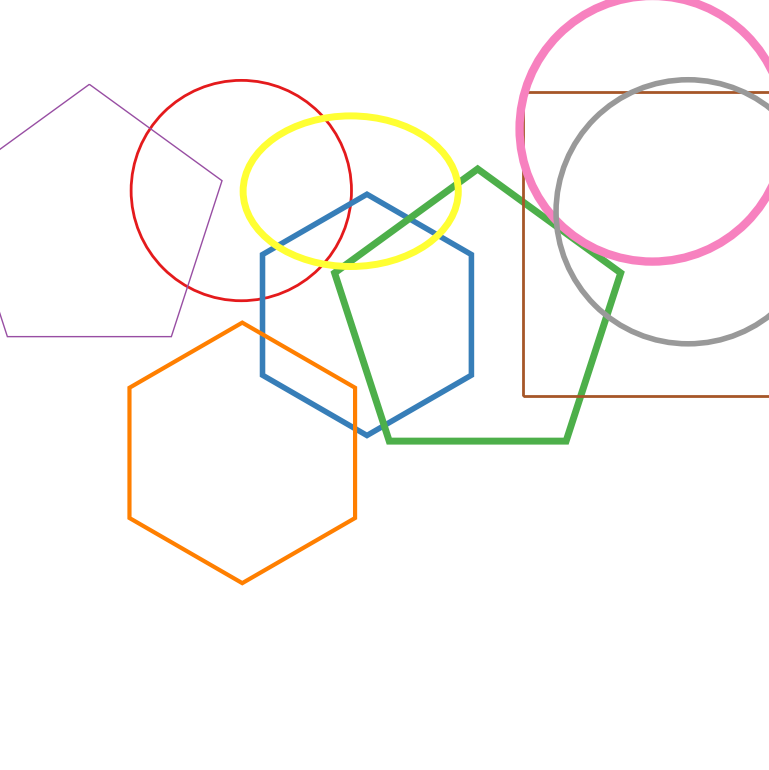[{"shape": "circle", "thickness": 1, "radius": 0.72, "center": [0.313, 0.753]}, {"shape": "hexagon", "thickness": 2, "radius": 0.78, "center": [0.477, 0.591]}, {"shape": "pentagon", "thickness": 2.5, "radius": 0.98, "center": [0.62, 0.585]}, {"shape": "pentagon", "thickness": 0.5, "radius": 0.91, "center": [0.116, 0.709]}, {"shape": "hexagon", "thickness": 1.5, "radius": 0.85, "center": [0.315, 0.412]}, {"shape": "oval", "thickness": 2.5, "radius": 0.7, "center": [0.455, 0.752]}, {"shape": "square", "thickness": 1, "radius": 0.99, "center": [0.877, 0.683]}, {"shape": "circle", "thickness": 3, "radius": 0.86, "center": [0.847, 0.833]}, {"shape": "circle", "thickness": 2, "radius": 0.86, "center": [0.894, 0.725]}]